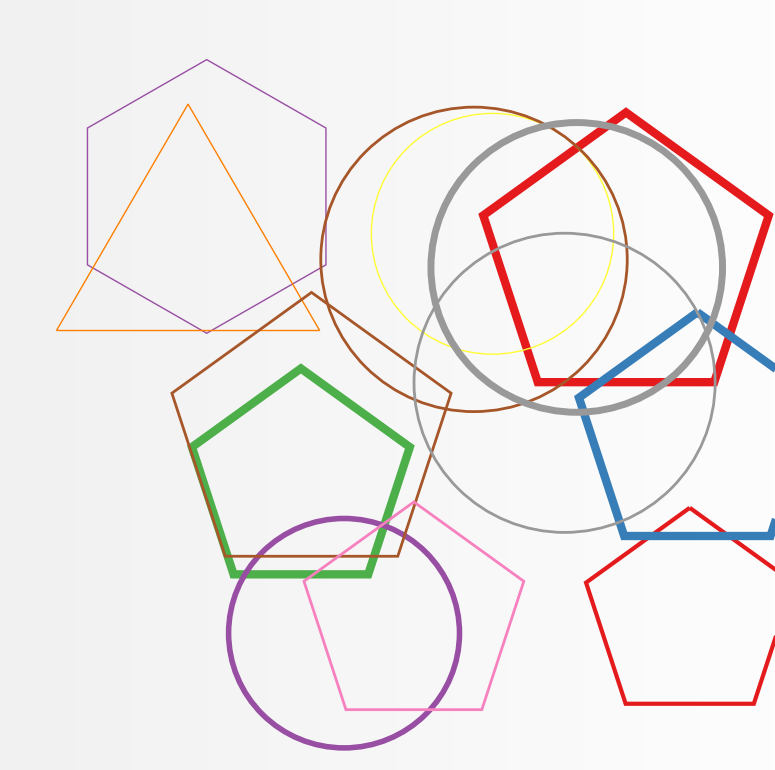[{"shape": "pentagon", "thickness": 1.5, "radius": 0.7, "center": [0.89, 0.2]}, {"shape": "pentagon", "thickness": 3, "radius": 0.97, "center": [0.808, 0.66]}, {"shape": "pentagon", "thickness": 3, "radius": 0.8, "center": [0.9, 0.434]}, {"shape": "pentagon", "thickness": 3, "radius": 0.74, "center": [0.388, 0.374]}, {"shape": "hexagon", "thickness": 0.5, "radius": 0.89, "center": [0.267, 0.745]}, {"shape": "circle", "thickness": 2, "radius": 0.74, "center": [0.444, 0.178]}, {"shape": "triangle", "thickness": 0.5, "radius": 0.98, "center": [0.243, 0.669]}, {"shape": "circle", "thickness": 0.5, "radius": 0.78, "center": [0.636, 0.696]}, {"shape": "circle", "thickness": 1, "radius": 0.99, "center": [0.612, 0.663]}, {"shape": "pentagon", "thickness": 1, "radius": 0.95, "center": [0.402, 0.431]}, {"shape": "pentagon", "thickness": 1, "radius": 0.75, "center": [0.534, 0.199]}, {"shape": "circle", "thickness": 1, "radius": 0.97, "center": [0.728, 0.503]}, {"shape": "circle", "thickness": 2.5, "radius": 0.94, "center": [0.744, 0.653]}]